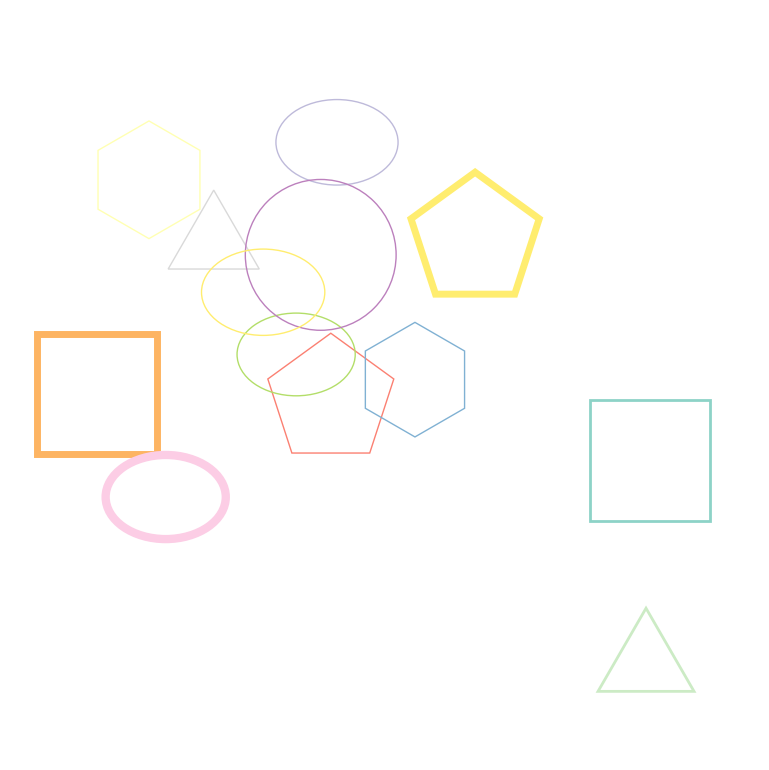[{"shape": "square", "thickness": 1, "radius": 0.39, "center": [0.844, 0.402]}, {"shape": "hexagon", "thickness": 0.5, "radius": 0.38, "center": [0.193, 0.767]}, {"shape": "oval", "thickness": 0.5, "radius": 0.4, "center": [0.438, 0.815]}, {"shape": "pentagon", "thickness": 0.5, "radius": 0.43, "center": [0.43, 0.481]}, {"shape": "hexagon", "thickness": 0.5, "radius": 0.37, "center": [0.539, 0.507]}, {"shape": "square", "thickness": 2.5, "radius": 0.39, "center": [0.126, 0.488]}, {"shape": "oval", "thickness": 0.5, "radius": 0.38, "center": [0.385, 0.54]}, {"shape": "oval", "thickness": 3, "radius": 0.39, "center": [0.215, 0.355]}, {"shape": "triangle", "thickness": 0.5, "radius": 0.34, "center": [0.278, 0.685]}, {"shape": "circle", "thickness": 0.5, "radius": 0.49, "center": [0.417, 0.669]}, {"shape": "triangle", "thickness": 1, "radius": 0.36, "center": [0.839, 0.138]}, {"shape": "oval", "thickness": 0.5, "radius": 0.4, "center": [0.342, 0.62]}, {"shape": "pentagon", "thickness": 2.5, "radius": 0.44, "center": [0.617, 0.689]}]